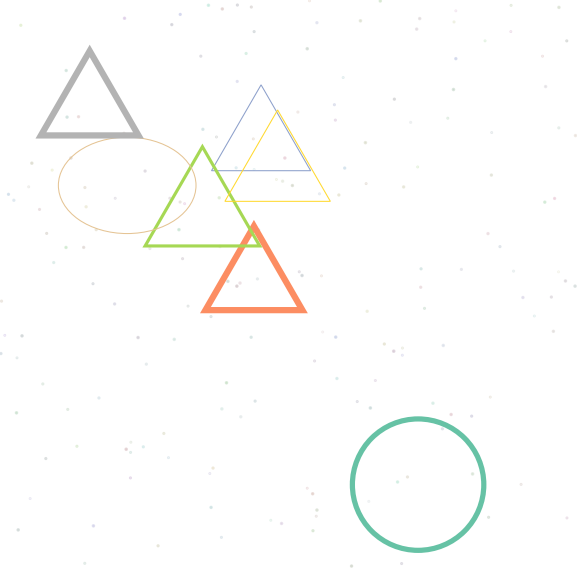[{"shape": "circle", "thickness": 2.5, "radius": 0.57, "center": [0.724, 0.16]}, {"shape": "triangle", "thickness": 3, "radius": 0.48, "center": [0.44, 0.511]}, {"shape": "triangle", "thickness": 0.5, "radius": 0.5, "center": [0.452, 0.753]}, {"shape": "triangle", "thickness": 1.5, "radius": 0.57, "center": [0.35, 0.631]}, {"shape": "triangle", "thickness": 0.5, "radius": 0.53, "center": [0.481, 0.703]}, {"shape": "oval", "thickness": 0.5, "radius": 0.6, "center": [0.22, 0.678]}, {"shape": "triangle", "thickness": 3, "radius": 0.49, "center": [0.155, 0.813]}]